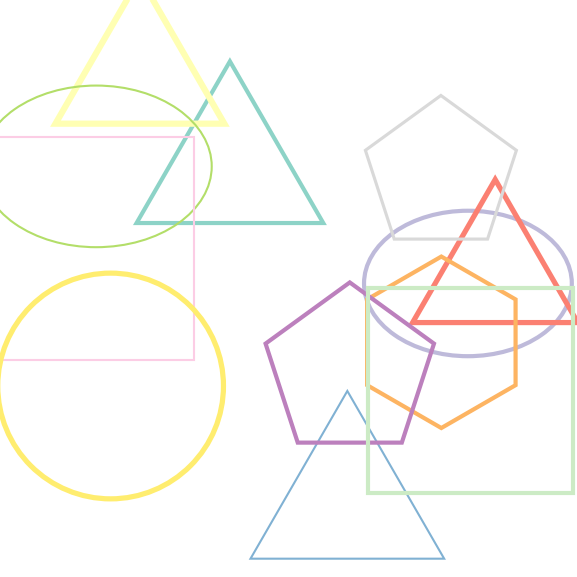[{"shape": "triangle", "thickness": 2, "radius": 0.93, "center": [0.398, 0.706]}, {"shape": "triangle", "thickness": 3, "radius": 0.84, "center": [0.242, 0.869]}, {"shape": "oval", "thickness": 2, "radius": 0.9, "center": [0.81, 0.508]}, {"shape": "triangle", "thickness": 2.5, "radius": 0.83, "center": [0.857, 0.523]}, {"shape": "triangle", "thickness": 1, "radius": 0.97, "center": [0.601, 0.129]}, {"shape": "hexagon", "thickness": 2, "radius": 0.74, "center": [0.764, 0.406]}, {"shape": "oval", "thickness": 1, "radius": 1.0, "center": [0.167, 0.711]}, {"shape": "square", "thickness": 1, "radius": 0.96, "center": [0.143, 0.569]}, {"shape": "pentagon", "thickness": 1.5, "radius": 0.69, "center": [0.763, 0.696]}, {"shape": "pentagon", "thickness": 2, "radius": 0.77, "center": [0.606, 0.357]}, {"shape": "square", "thickness": 2, "radius": 0.89, "center": [0.815, 0.323]}, {"shape": "circle", "thickness": 2.5, "radius": 0.98, "center": [0.192, 0.331]}]